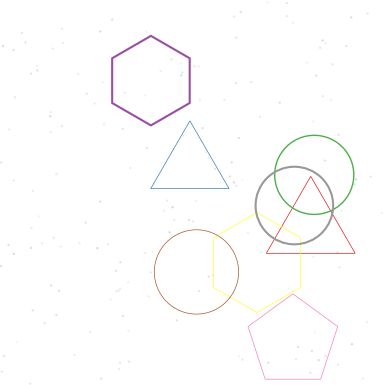[{"shape": "triangle", "thickness": 0.5, "radius": 0.67, "center": [0.807, 0.409]}, {"shape": "triangle", "thickness": 0.5, "radius": 0.59, "center": [0.493, 0.569]}, {"shape": "circle", "thickness": 1, "radius": 0.51, "center": [0.816, 0.546]}, {"shape": "hexagon", "thickness": 1.5, "radius": 0.58, "center": [0.392, 0.791]}, {"shape": "hexagon", "thickness": 0.5, "radius": 0.65, "center": [0.668, 0.318]}, {"shape": "circle", "thickness": 0.5, "radius": 0.55, "center": [0.51, 0.294]}, {"shape": "pentagon", "thickness": 0.5, "radius": 0.61, "center": [0.761, 0.114]}, {"shape": "circle", "thickness": 1.5, "radius": 0.5, "center": [0.765, 0.466]}]